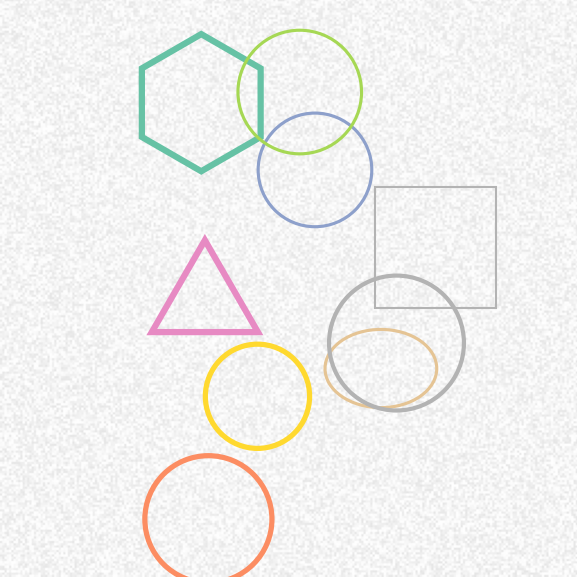[{"shape": "hexagon", "thickness": 3, "radius": 0.59, "center": [0.348, 0.821]}, {"shape": "circle", "thickness": 2.5, "radius": 0.55, "center": [0.361, 0.1]}, {"shape": "circle", "thickness": 1.5, "radius": 0.49, "center": [0.545, 0.705]}, {"shape": "triangle", "thickness": 3, "radius": 0.53, "center": [0.355, 0.477]}, {"shape": "circle", "thickness": 1.5, "radius": 0.54, "center": [0.519, 0.84]}, {"shape": "circle", "thickness": 2.5, "radius": 0.45, "center": [0.446, 0.313]}, {"shape": "oval", "thickness": 1.5, "radius": 0.48, "center": [0.66, 0.361]}, {"shape": "circle", "thickness": 2, "radius": 0.58, "center": [0.687, 0.405]}, {"shape": "square", "thickness": 1, "radius": 0.52, "center": [0.755, 0.571]}]